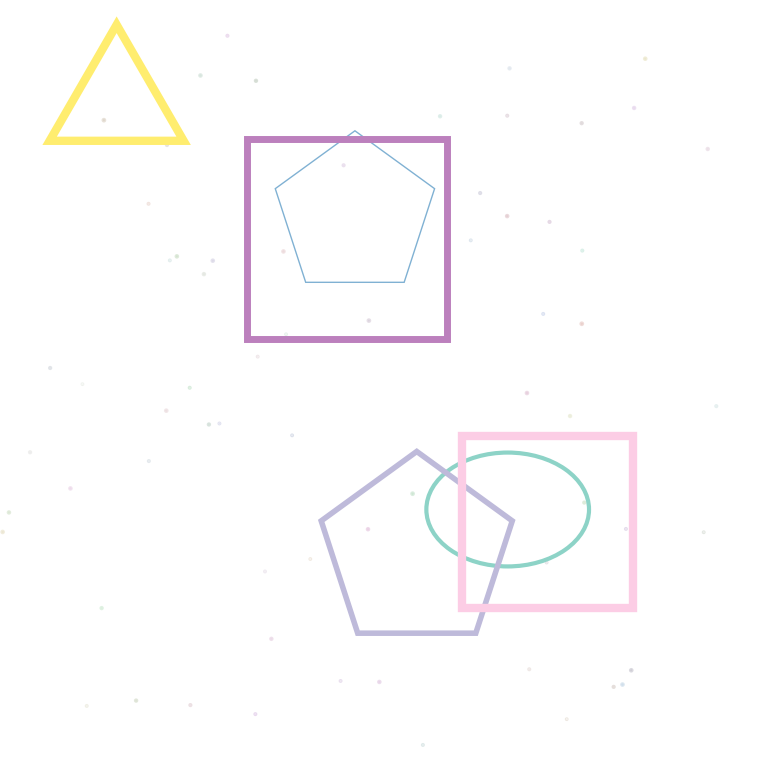[{"shape": "oval", "thickness": 1.5, "radius": 0.53, "center": [0.659, 0.338]}, {"shape": "pentagon", "thickness": 2, "radius": 0.65, "center": [0.541, 0.283]}, {"shape": "pentagon", "thickness": 0.5, "radius": 0.54, "center": [0.461, 0.721]}, {"shape": "square", "thickness": 3, "radius": 0.56, "center": [0.711, 0.322]}, {"shape": "square", "thickness": 2.5, "radius": 0.65, "center": [0.45, 0.69]}, {"shape": "triangle", "thickness": 3, "radius": 0.5, "center": [0.151, 0.867]}]